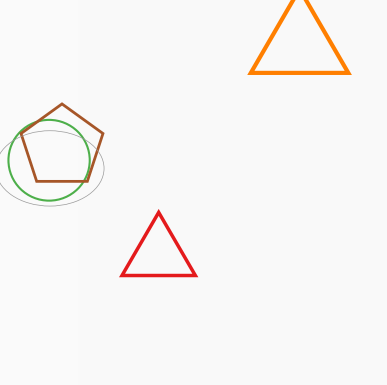[{"shape": "triangle", "thickness": 2.5, "radius": 0.55, "center": [0.41, 0.339]}, {"shape": "circle", "thickness": 1.5, "radius": 0.52, "center": [0.127, 0.584]}, {"shape": "triangle", "thickness": 3, "radius": 0.73, "center": [0.773, 0.883]}, {"shape": "pentagon", "thickness": 2, "radius": 0.56, "center": [0.16, 0.619]}, {"shape": "oval", "thickness": 0.5, "radius": 0.7, "center": [0.129, 0.563]}]